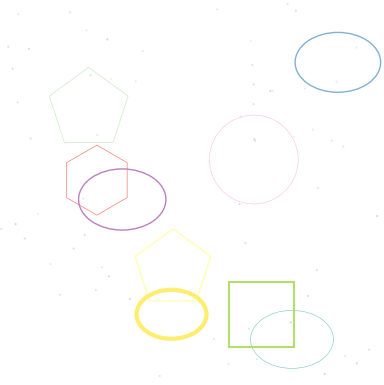[{"shape": "oval", "thickness": 0.5, "radius": 0.54, "center": [0.758, 0.118]}, {"shape": "pentagon", "thickness": 1, "radius": 0.52, "center": [0.449, 0.302]}, {"shape": "hexagon", "thickness": 0.5, "radius": 0.45, "center": [0.252, 0.532]}, {"shape": "oval", "thickness": 1, "radius": 0.56, "center": [0.878, 0.838]}, {"shape": "square", "thickness": 1.5, "radius": 0.42, "center": [0.68, 0.183]}, {"shape": "circle", "thickness": 0.5, "radius": 0.58, "center": [0.659, 0.586]}, {"shape": "oval", "thickness": 1, "radius": 0.57, "center": [0.318, 0.482]}, {"shape": "pentagon", "thickness": 0.5, "radius": 0.54, "center": [0.23, 0.717]}, {"shape": "oval", "thickness": 3, "radius": 0.45, "center": [0.445, 0.184]}]